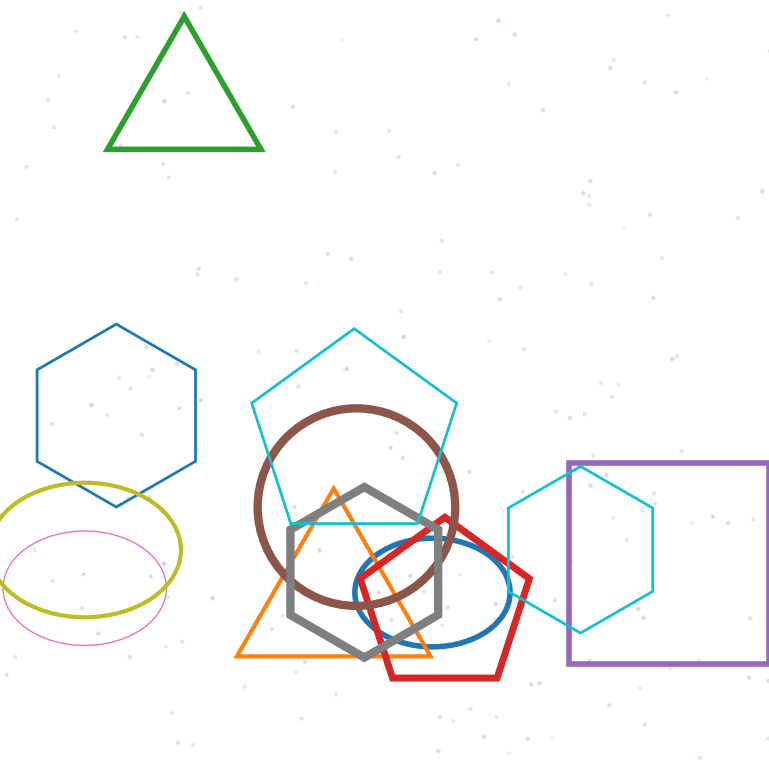[{"shape": "hexagon", "thickness": 1, "radius": 0.59, "center": [0.151, 0.46]}, {"shape": "oval", "thickness": 2, "radius": 0.5, "center": [0.562, 0.23]}, {"shape": "triangle", "thickness": 1.5, "radius": 0.73, "center": [0.433, 0.22]}, {"shape": "triangle", "thickness": 2, "radius": 0.58, "center": [0.239, 0.864]}, {"shape": "pentagon", "thickness": 2.5, "radius": 0.58, "center": [0.578, 0.213]}, {"shape": "square", "thickness": 2, "radius": 0.65, "center": [0.869, 0.268]}, {"shape": "circle", "thickness": 3, "radius": 0.64, "center": [0.463, 0.341]}, {"shape": "oval", "thickness": 0.5, "radius": 0.53, "center": [0.11, 0.236]}, {"shape": "hexagon", "thickness": 3, "radius": 0.55, "center": [0.473, 0.257]}, {"shape": "oval", "thickness": 1.5, "radius": 0.62, "center": [0.11, 0.286]}, {"shape": "pentagon", "thickness": 1, "radius": 0.7, "center": [0.46, 0.433]}, {"shape": "hexagon", "thickness": 1, "radius": 0.54, "center": [0.754, 0.286]}]